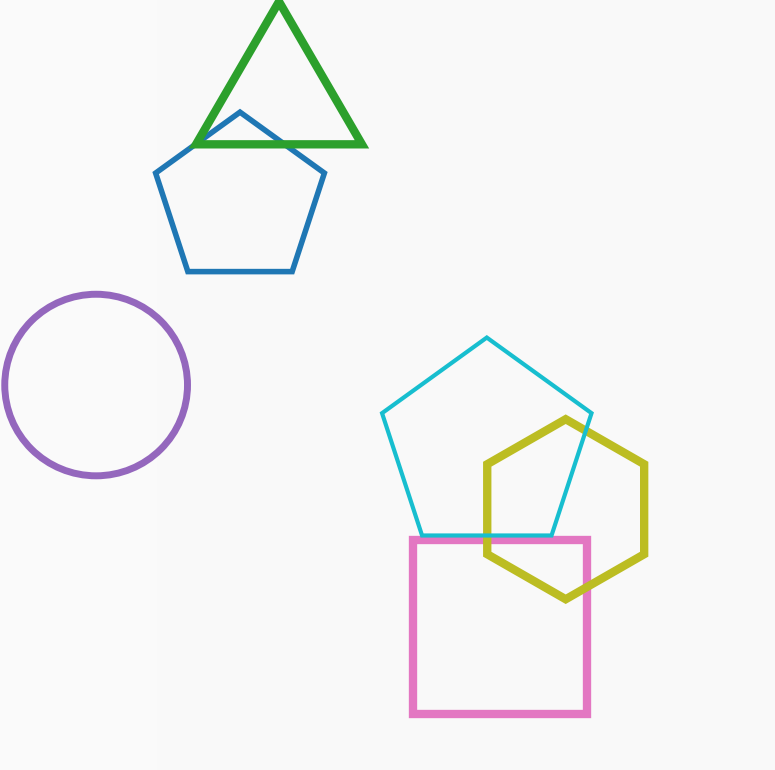[{"shape": "pentagon", "thickness": 2, "radius": 0.57, "center": [0.31, 0.74]}, {"shape": "triangle", "thickness": 3, "radius": 0.62, "center": [0.36, 0.874]}, {"shape": "circle", "thickness": 2.5, "radius": 0.59, "center": [0.124, 0.5]}, {"shape": "square", "thickness": 3, "radius": 0.56, "center": [0.645, 0.185]}, {"shape": "hexagon", "thickness": 3, "radius": 0.58, "center": [0.73, 0.339]}, {"shape": "pentagon", "thickness": 1.5, "radius": 0.71, "center": [0.628, 0.42]}]